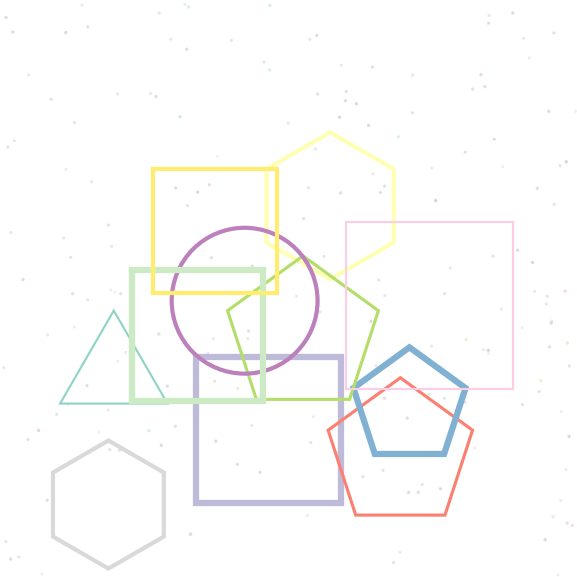[{"shape": "triangle", "thickness": 1, "radius": 0.54, "center": [0.197, 0.354]}, {"shape": "hexagon", "thickness": 2, "radius": 0.64, "center": [0.572, 0.643]}, {"shape": "square", "thickness": 3, "radius": 0.63, "center": [0.465, 0.255]}, {"shape": "pentagon", "thickness": 1.5, "radius": 0.66, "center": [0.693, 0.214]}, {"shape": "pentagon", "thickness": 3, "radius": 0.51, "center": [0.709, 0.296]}, {"shape": "pentagon", "thickness": 1.5, "radius": 0.69, "center": [0.525, 0.419]}, {"shape": "square", "thickness": 1, "radius": 0.72, "center": [0.744, 0.471]}, {"shape": "hexagon", "thickness": 2, "radius": 0.55, "center": [0.188, 0.125]}, {"shape": "circle", "thickness": 2, "radius": 0.63, "center": [0.424, 0.478]}, {"shape": "square", "thickness": 3, "radius": 0.57, "center": [0.342, 0.419]}, {"shape": "square", "thickness": 2, "radius": 0.54, "center": [0.372, 0.599]}]